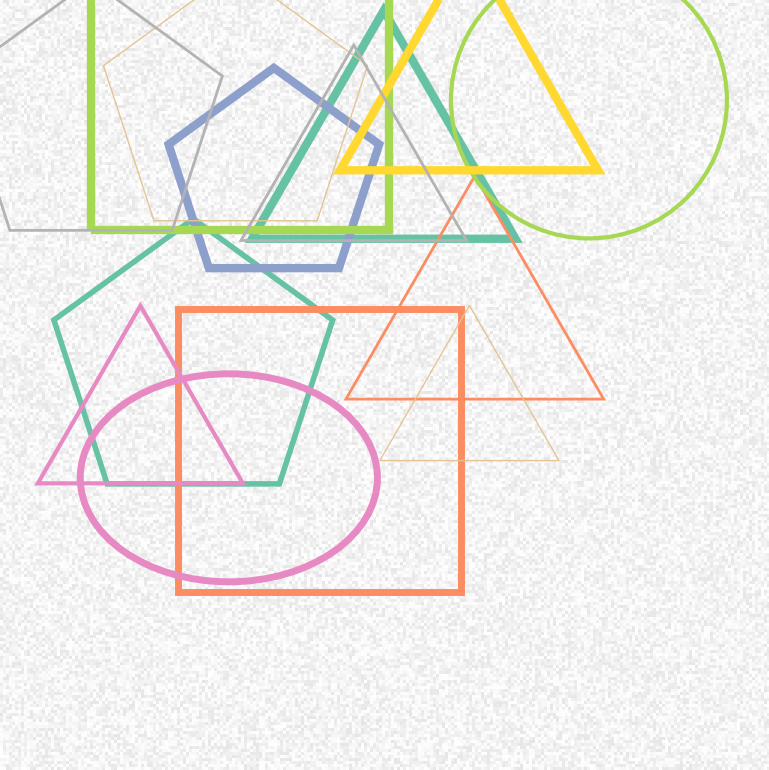[{"shape": "triangle", "thickness": 3, "radius": 0.99, "center": [0.498, 0.789]}, {"shape": "pentagon", "thickness": 2, "radius": 0.95, "center": [0.251, 0.526]}, {"shape": "triangle", "thickness": 1, "radius": 0.97, "center": [0.617, 0.578]}, {"shape": "square", "thickness": 2.5, "radius": 0.92, "center": [0.414, 0.415]}, {"shape": "pentagon", "thickness": 3, "radius": 0.72, "center": [0.356, 0.768]}, {"shape": "oval", "thickness": 2.5, "radius": 0.96, "center": [0.297, 0.379]}, {"shape": "triangle", "thickness": 1.5, "radius": 0.77, "center": [0.182, 0.449]}, {"shape": "square", "thickness": 3, "radius": 0.97, "center": [0.312, 0.895]}, {"shape": "circle", "thickness": 1.5, "radius": 0.9, "center": [0.765, 0.87]}, {"shape": "triangle", "thickness": 3, "radius": 0.97, "center": [0.609, 0.876]}, {"shape": "pentagon", "thickness": 0.5, "radius": 0.9, "center": [0.306, 0.859]}, {"shape": "triangle", "thickness": 0.5, "radius": 0.67, "center": [0.61, 0.469]}, {"shape": "triangle", "thickness": 1, "radius": 0.85, "center": [0.459, 0.772]}, {"shape": "pentagon", "thickness": 1, "radius": 0.9, "center": [0.118, 0.846]}]